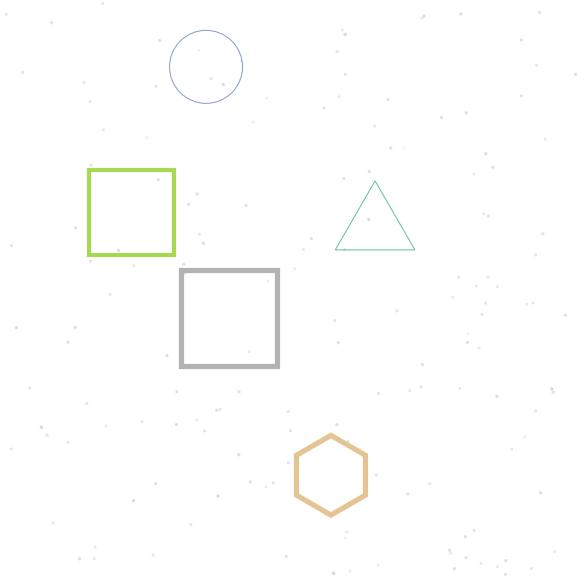[{"shape": "triangle", "thickness": 0.5, "radius": 0.4, "center": [0.65, 0.606]}, {"shape": "circle", "thickness": 0.5, "radius": 0.32, "center": [0.357, 0.883]}, {"shape": "square", "thickness": 2, "radius": 0.37, "center": [0.228, 0.631]}, {"shape": "hexagon", "thickness": 2.5, "radius": 0.34, "center": [0.573, 0.176]}, {"shape": "square", "thickness": 2.5, "radius": 0.42, "center": [0.396, 0.448]}]